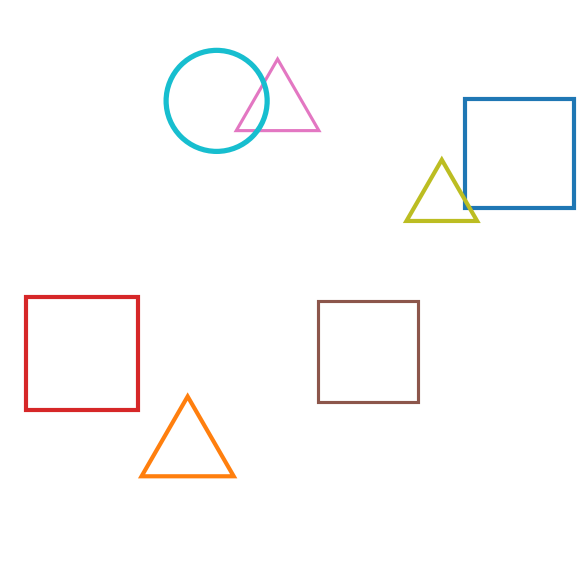[{"shape": "square", "thickness": 2, "radius": 0.47, "center": [0.899, 0.733]}, {"shape": "triangle", "thickness": 2, "radius": 0.46, "center": [0.325, 0.22]}, {"shape": "square", "thickness": 2, "radius": 0.49, "center": [0.142, 0.387]}, {"shape": "square", "thickness": 1.5, "radius": 0.44, "center": [0.637, 0.391]}, {"shape": "triangle", "thickness": 1.5, "radius": 0.41, "center": [0.481, 0.814]}, {"shape": "triangle", "thickness": 2, "radius": 0.35, "center": [0.765, 0.652]}, {"shape": "circle", "thickness": 2.5, "radius": 0.44, "center": [0.375, 0.824]}]